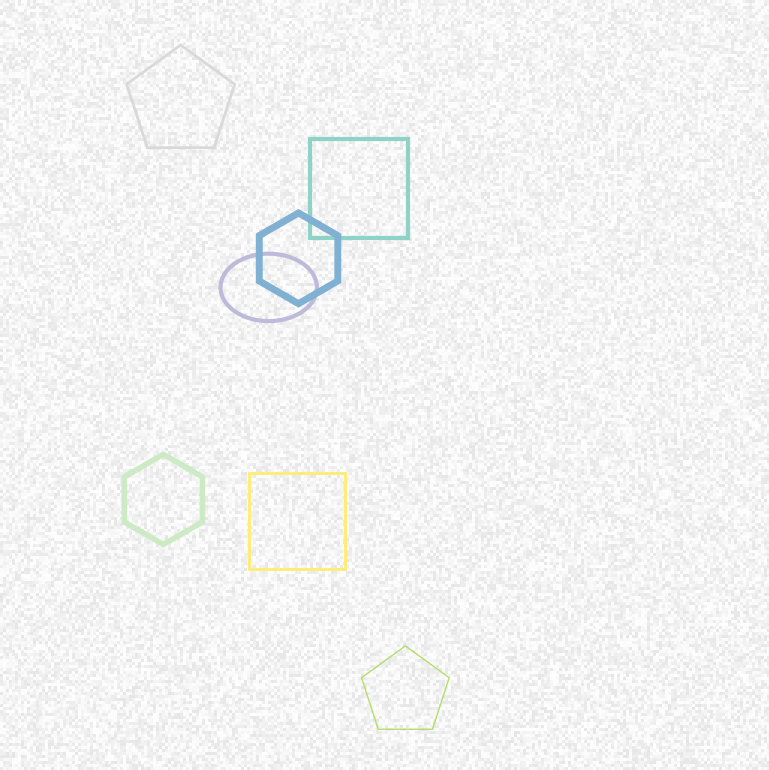[{"shape": "square", "thickness": 1.5, "radius": 0.32, "center": [0.466, 0.755]}, {"shape": "oval", "thickness": 1.5, "radius": 0.31, "center": [0.349, 0.627]}, {"shape": "hexagon", "thickness": 2.5, "radius": 0.29, "center": [0.388, 0.665]}, {"shape": "pentagon", "thickness": 0.5, "radius": 0.3, "center": [0.526, 0.101]}, {"shape": "pentagon", "thickness": 1, "radius": 0.37, "center": [0.235, 0.868]}, {"shape": "hexagon", "thickness": 2, "radius": 0.29, "center": [0.212, 0.351]}, {"shape": "square", "thickness": 1, "radius": 0.31, "center": [0.386, 0.323]}]